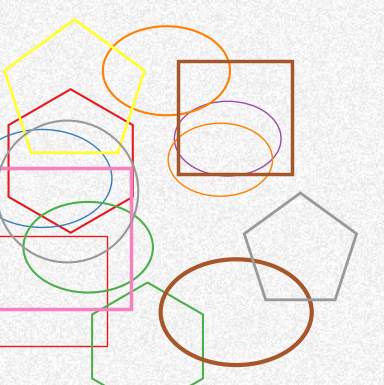[{"shape": "hexagon", "thickness": 1.5, "radius": 0.93, "center": [0.184, 0.582]}, {"shape": "square", "thickness": 1, "radius": 0.71, "center": [0.134, 0.245]}, {"shape": "oval", "thickness": 1, "radius": 0.91, "center": [0.109, 0.536]}, {"shape": "hexagon", "thickness": 1.5, "radius": 0.83, "center": [0.383, 0.1]}, {"shape": "oval", "thickness": 1.5, "radius": 0.84, "center": [0.229, 0.358]}, {"shape": "oval", "thickness": 1, "radius": 0.69, "center": [0.592, 0.64]}, {"shape": "oval", "thickness": 1, "radius": 0.68, "center": [0.572, 0.585]}, {"shape": "oval", "thickness": 1.5, "radius": 0.83, "center": [0.432, 0.816]}, {"shape": "pentagon", "thickness": 2, "radius": 0.96, "center": [0.194, 0.758]}, {"shape": "oval", "thickness": 3, "radius": 0.98, "center": [0.613, 0.189]}, {"shape": "square", "thickness": 2.5, "radius": 0.74, "center": [0.611, 0.694]}, {"shape": "square", "thickness": 2.5, "radius": 0.91, "center": [0.157, 0.38]}, {"shape": "circle", "thickness": 1.5, "radius": 0.92, "center": [0.175, 0.503]}, {"shape": "pentagon", "thickness": 2, "radius": 0.77, "center": [0.78, 0.345]}]